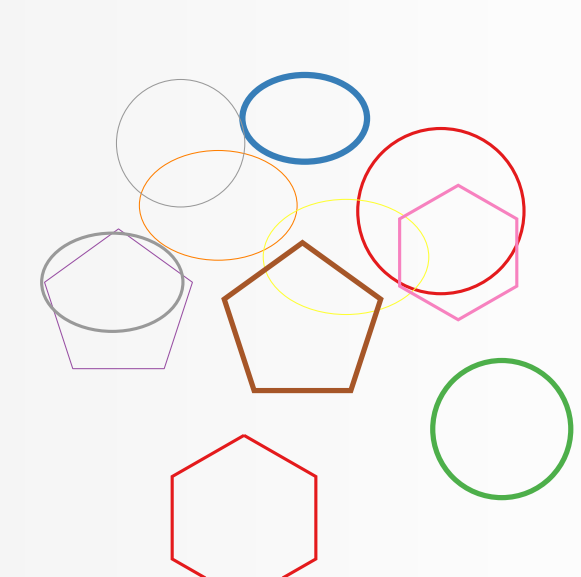[{"shape": "hexagon", "thickness": 1.5, "radius": 0.71, "center": [0.42, 0.103]}, {"shape": "circle", "thickness": 1.5, "radius": 0.72, "center": [0.758, 0.634]}, {"shape": "oval", "thickness": 3, "radius": 0.54, "center": [0.524, 0.794]}, {"shape": "circle", "thickness": 2.5, "radius": 0.59, "center": [0.863, 0.256]}, {"shape": "pentagon", "thickness": 0.5, "radius": 0.67, "center": [0.204, 0.469]}, {"shape": "oval", "thickness": 0.5, "radius": 0.68, "center": [0.375, 0.644]}, {"shape": "oval", "thickness": 0.5, "radius": 0.71, "center": [0.595, 0.554]}, {"shape": "pentagon", "thickness": 2.5, "radius": 0.71, "center": [0.52, 0.437]}, {"shape": "hexagon", "thickness": 1.5, "radius": 0.58, "center": [0.788, 0.562]}, {"shape": "oval", "thickness": 1.5, "radius": 0.61, "center": [0.193, 0.51]}, {"shape": "circle", "thickness": 0.5, "radius": 0.55, "center": [0.311, 0.751]}]